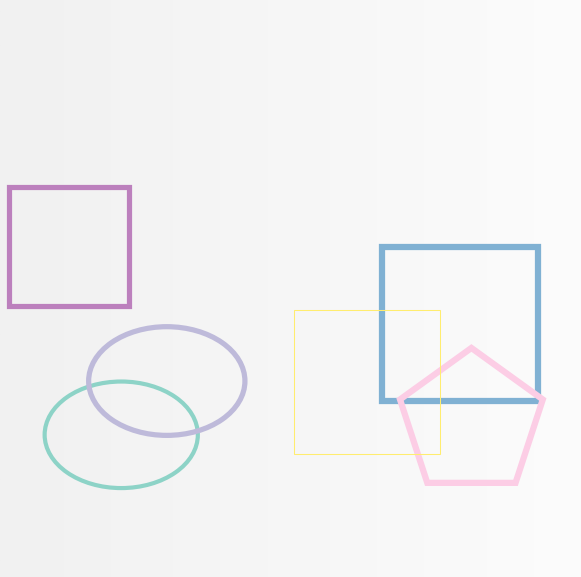[{"shape": "oval", "thickness": 2, "radius": 0.66, "center": [0.209, 0.246]}, {"shape": "oval", "thickness": 2.5, "radius": 0.67, "center": [0.287, 0.339]}, {"shape": "square", "thickness": 3, "radius": 0.67, "center": [0.791, 0.438]}, {"shape": "pentagon", "thickness": 3, "radius": 0.65, "center": [0.811, 0.267]}, {"shape": "square", "thickness": 2.5, "radius": 0.51, "center": [0.119, 0.573]}, {"shape": "square", "thickness": 0.5, "radius": 0.63, "center": [0.632, 0.337]}]